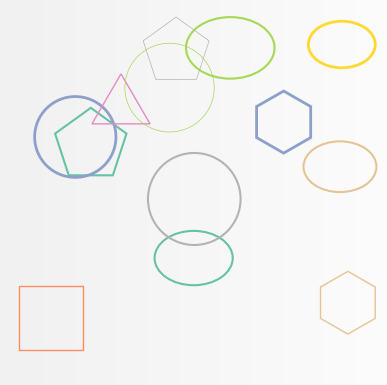[{"shape": "pentagon", "thickness": 1.5, "radius": 0.48, "center": [0.234, 0.623]}, {"shape": "oval", "thickness": 1.5, "radius": 0.5, "center": [0.5, 0.33]}, {"shape": "square", "thickness": 1, "radius": 0.41, "center": [0.132, 0.173]}, {"shape": "circle", "thickness": 2, "radius": 0.52, "center": [0.194, 0.644]}, {"shape": "hexagon", "thickness": 2, "radius": 0.4, "center": [0.732, 0.683]}, {"shape": "triangle", "thickness": 1, "radius": 0.43, "center": [0.312, 0.722]}, {"shape": "circle", "thickness": 0.5, "radius": 0.58, "center": [0.438, 0.772]}, {"shape": "oval", "thickness": 1.5, "radius": 0.57, "center": [0.594, 0.876]}, {"shape": "oval", "thickness": 2, "radius": 0.43, "center": [0.882, 0.884]}, {"shape": "hexagon", "thickness": 1, "radius": 0.41, "center": [0.898, 0.214]}, {"shape": "oval", "thickness": 1.5, "radius": 0.47, "center": [0.877, 0.567]}, {"shape": "circle", "thickness": 1.5, "radius": 0.6, "center": [0.501, 0.483]}, {"shape": "pentagon", "thickness": 0.5, "radius": 0.45, "center": [0.455, 0.866]}]